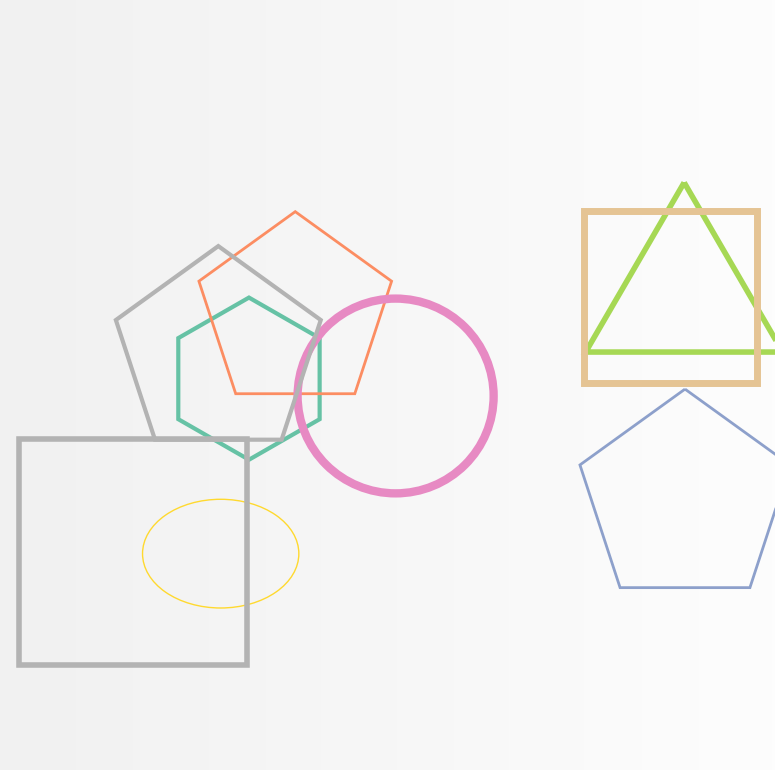[{"shape": "hexagon", "thickness": 1.5, "radius": 0.53, "center": [0.321, 0.508]}, {"shape": "pentagon", "thickness": 1, "radius": 0.65, "center": [0.381, 0.594]}, {"shape": "pentagon", "thickness": 1, "radius": 0.71, "center": [0.884, 0.352]}, {"shape": "circle", "thickness": 3, "radius": 0.63, "center": [0.51, 0.486]}, {"shape": "triangle", "thickness": 2, "radius": 0.73, "center": [0.883, 0.616]}, {"shape": "oval", "thickness": 0.5, "radius": 0.5, "center": [0.285, 0.281]}, {"shape": "square", "thickness": 2.5, "radius": 0.56, "center": [0.865, 0.614]}, {"shape": "pentagon", "thickness": 1.5, "radius": 0.69, "center": [0.282, 0.541]}, {"shape": "square", "thickness": 2, "radius": 0.73, "center": [0.171, 0.283]}]